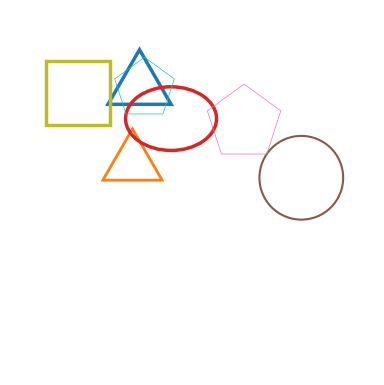[{"shape": "triangle", "thickness": 2.5, "radius": 0.47, "center": [0.362, 0.776]}, {"shape": "triangle", "thickness": 2, "radius": 0.44, "center": [0.344, 0.576]}, {"shape": "oval", "thickness": 2.5, "radius": 0.59, "center": [0.444, 0.692]}, {"shape": "circle", "thickness": 1.5, "radius": 0.54, "center": [0.783, 0.538]}, {"shape": "pentagon", "thickness": 0.5, "radius": 0.5, "center": [0.634, 0.681]}, {"shape": "square", "thickness": 2.5, "radius": 0.42, "center": [0.202, 0.758]}, {"shape": "pentagon", "thickness": 0.5, "radius": 0.41, "center": [0.375, 0.77]}]